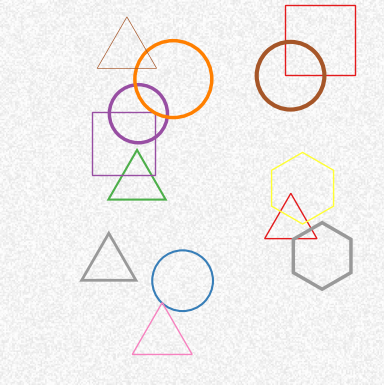[{"shape": "square", "thickness": 1, "radius": 0.46, "center": [0.832, 0.896]}, {"shape": "triangle", "thickness": 1, "radius": 0.39, "center": [0.755, 0.419]}, {"shape": "circle", "thickness": 1.5, "radius": 0.39, "center": [0.474, 0.271]}, {"shape": "triangle", "thickness": 1.5, "radius": 0.43, "center": [0.356, 0.525]}, {"shape": "circle", "thickness": 2.5, "radius": 0.38, "center": [0.36, 0.705]}, {"shape": "square", "thickness": 1, "radius": 0.41, "center": [0.32, 0.627]}, {"shape": "circle", "thickness": 2.5, "radius": 0.5, "center": [0.45, 0.795]}, {"shape": "hexagon", "thickness": 1, "radius": 0.47, "center": [0.786, 0.511]}, {"shape": "triangle", "thickness": 0.5, "radius": 0.45, "center": [0.33, 0.867]}, {"shape": "circle", "thickness": 3, "radius": 0.44, "center": [0.755, 0.803]}, {"shape": "triangle", "thickness": 1, "radius": 0.45, "center": [0.421, 0.124]}, {"shape": "hexagon", "thickness": 2.5, "radius": 0.43, "center": [0.837, 0.335]}, {"shape": "triangle", "thickness": 2, "radius": 0.41, "center": [0.283, 0.313]}]